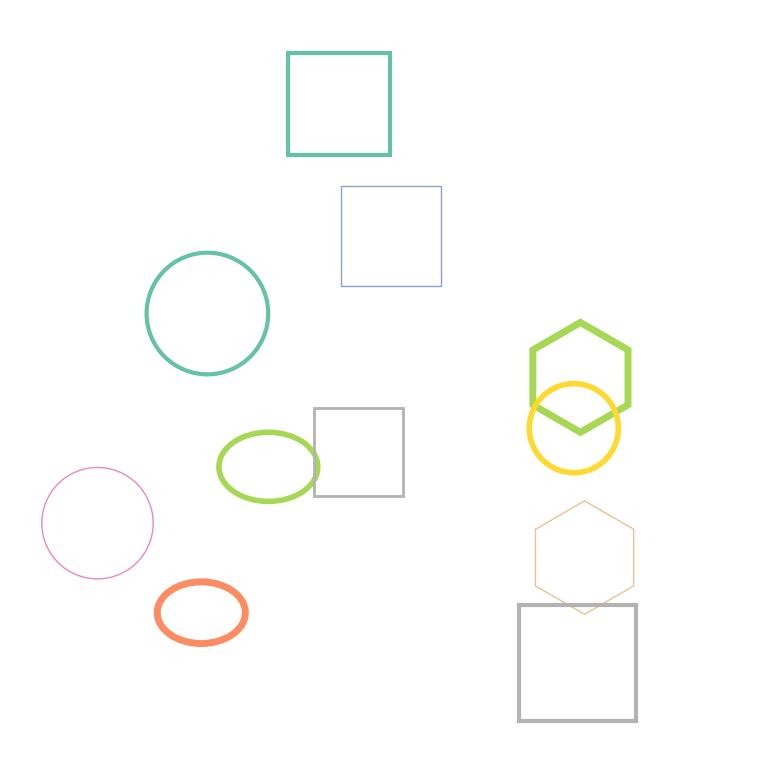[{"shape": "square", "thickness": 1.5, "radius": 0.33, "center": [0.44, 0.865]}, {"shape": "circle", "thickness": 1.5, "radius": 0.39, "center": [0.269, 0.593]}, {"shape": "oval", "thickness": 2.5, "radius": 0.29, "center": [0.261, 0.204]}, {"shape": "square", "thickness": 0.5, "radius": 0.32, "center": [0.508, 0.693]}, {"shape": "circle", "thickness": 0.5, "radius": 0.36, "center": [0.127, 0.321]}, {"shape": "oval", "thickness": 2, "radius": 0.32, "center": [0.349, 0.394]}, {"shape": "hexagon", "thickness": 2.5, "radius": 0.36, "center": [0.754, 0.51]}, {"shape": "circle", "thickness": 2, "radius": 0.29, "center": [0.745, 0.444]}, {"shape": "hexagon", "thickness": 0.5, "radius": 0.37, "center": [0.759, 0.276]}, {"shape": "square", "thickness": 1.5, "radius": 0.38, "center": [0.75, 0.139]}, {"shape": "square", "thickness": 1, "radius": 0.29, "center": [0.466, 0.413]}]